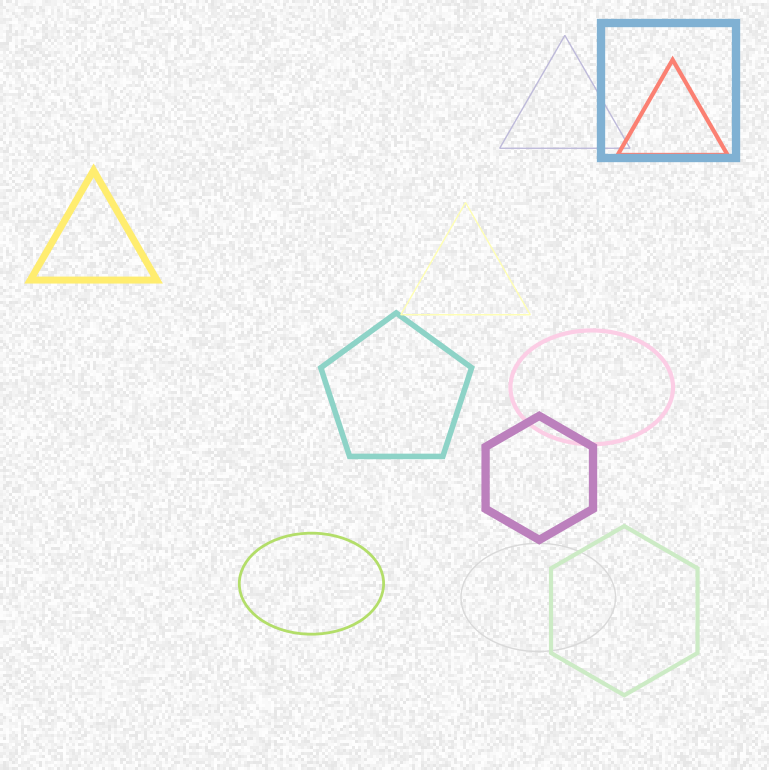[{"shape": "pentagon", "thickness": 2, "radius": 0.52, "center": [0.515, 0.491]}, {"shape": "triangle", "thickness": 0.5, "radius": 0.49, "center": [0.605, 0.64]}, {"shape": "triangle", "thickness": 0.5, "radius": 0.49, "center": [0.734, 0.856]}, {"shape": "triangle", "thickness": 1.5, "radius": 0.41, "center": [0.874, 0.84]}, {"shape": "square", "thickness": 3, "radius": 0.44, "center": [0.868, 0.882]}, {"shape": "oval", "thickness": 1, "radius": 0.47, "center": [0.404, 0.242]}, {"shape": "oval", "thickness": 1.5, "radius": 0.53, "center": [0.768, 0.497]}, {"shape": "oval", "thickness": 0.5, "radius": 0.5, "center": [0.699, 0.224]}, {"shape": "hexagon", "thickness": 3, "radius": 0.4, "center": [0.7, 0.379]}, {"shape": "hexagon", "thickness": 1.5, "radius": 0.55, "center": [0.811, 0.207]}, {"shape": "triangle", "thickness": 2.5, "radius": 0.47, "center": [0.122, 0.684]}]